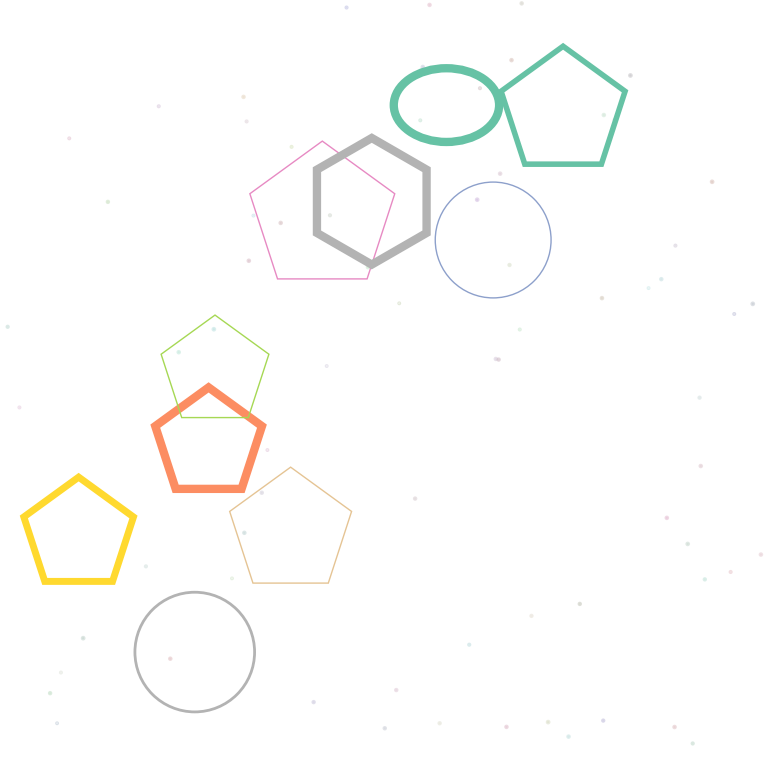[{"shape": "oval", "thickness": 3, "radius": 0.34, "center": [0.58, 0.863]}, {"shape": "pentagon", "thickness": 2, "radius": 0.42, "center": [0.731, 0.855]}, {"shape": "pentagon", "thickness": 3, "radius": 0.36, "center": [0.271, 0.424]}, {"shape": "circle", "thickness": 0.5, "radius": 0.38, "center": [0.64, 0.688]}, {"shape": "pentagon", "thickness": 0.5, "radius": 0.49, "center": [0.419, 0.718]}, {"shape": "pentagon", "thickness": 0.5, "radius": 0.37, "center": [0.279, 0.517]}, {"shape": "pentagon", "thickness": 2.5, "radius": 0.37, "center": [0.102, 0.305]}, {"shape": "pentagon", "thickness": 0.5, "radius": 0.42, "center": [0.377, 0.31]}, {"shape": "hexagon", "thickness": 3, "radius": 0.41, "center": [0.483, 0.739]}, {"shape": "circle", "thickness": 1, "radius": 0.39, "center": [0.253, 0.153]}]